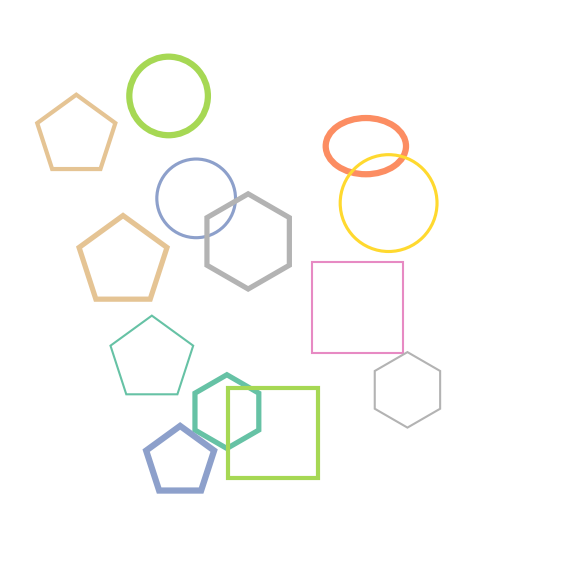[{"shape": "pentagon", "thickness": 1, "radius": 0.38, "center": [0.263, 0.377]}, {"shape": "hexagon", "thickness": 2.5, "radius": 0.32, "center": [0.393, 0.286]}, {"shape": "oval", "thickness": 3, "radius": 0.35, "center": [0.634, 0.746]}, {"shape": "pentagon", "thickness": 3, "radius": 0.31, "center": [0.312, 0.2]}, {"shape": "circle", "thickness": 1.5, "radius": 0.34, "center": [0.34, 0.656]}, {"shape": "square", "thickness": 1, "radius": 0.4, "center": [0.619, 0.467]}, {"shape": "square", "thickness": 2, "radius": 0.39, "center": [0.473, 0.25]}, {"shape": "circle", "thickness": 3, "radius": 0.34, "center": [0.292, 0.833]}, {"shape": "circle", "thickness": 1.5, "radius": 0.42, "center": [0.673, 0.647]}, {"shape": "pentagon", "thickness": 2.5, "radius": 0.4, "center": [0.213, 0.546]}, {"shape": "pentagon", "thickness": 2, "radius": 0.36, "center": [0.132, 0.764]}, {"shape": "hexagon", "thickness": 1, "radius": 0.33, "center": [0.706, 0.324]}, {"shape": "hexagon", "thickness": 2.5, "radius": 0.41, "center": [0.43, 0.581]}]